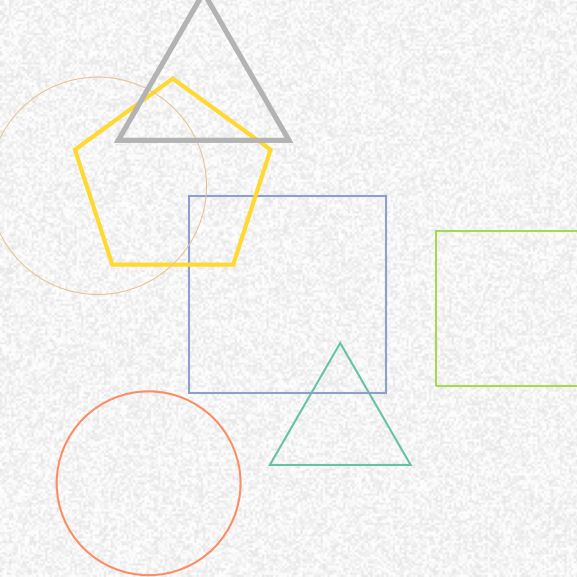[{"shape": "triangle", "thickness": 1, "radius": 0.7, "center": [0.589, 0.264]}, {"shape": "circle", "thickness": 1, "radius": 0.8, "center": [0.257, 0.162]}, {"shape": "square", "thickness": 1, "radius": 0.85, "center": [0.498, 0.49]}, {"shape": "square", "thickness": 1, "radius": 0.67, "center": [0.889, 0.465]}, {"shape": "pentagon", "thickness": 2, "radius": 0.89, "center": [0.299, 0.685]}, {"shape": "circle", "thickness": 0.5, "radius": 0.94, "center": [0.169, 0.677]}, {"shape": "triangle", "thickness": 2.5, "radius": 0.85, "center": [0.353, 0.841]}]